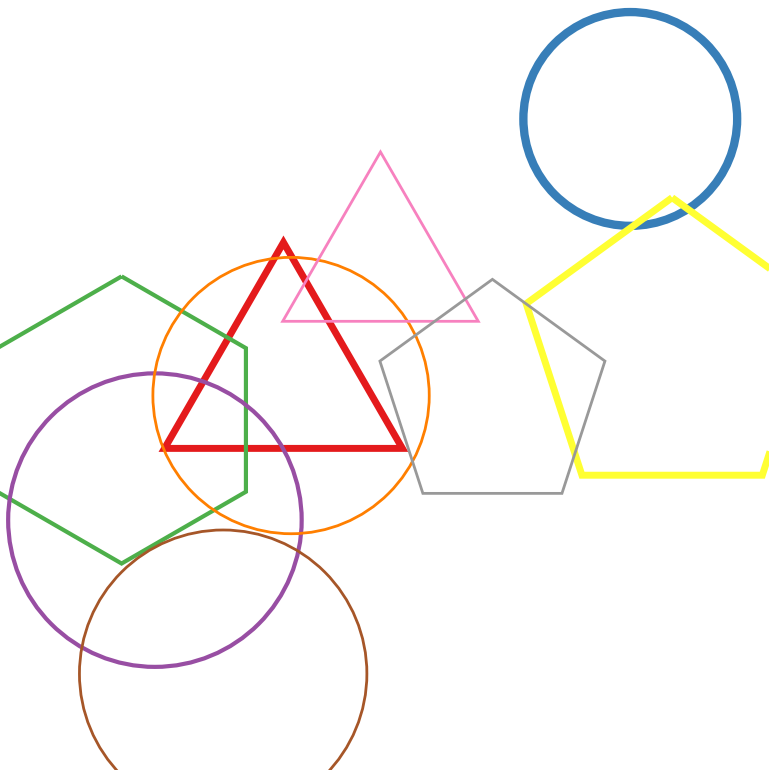[{"shape": "triangle", "thickness": 2.5, "radius": 0.89, "center": [0.368, 0.507]}, {"shape": "circle", "thickness": 3, "radius": 0.69, "center": [0.819, 0.846]}, {"shape": "hexagon", "thickness": 1.5, "radius": 0.93, "center": [0.158, 0.455]}, {"shape": "circle", "thickness": 1.5, "radius": 0.95, "center": [0.201, 0.325]}, {"shape": "circle", "thickness": 1, "radius": 0.9, "center": [0.378, 0.486]}, {"shape": "pentagon", "thickness": 2.5, "radius": 1.0, "center": [0.873, 0.544]}, {"shape": "circle", "thickness": 1, "radius": 0.93, "center": [0.29, 0.125]}, {"shape": "triangle", "thickness": 1, "radius": 0.73, "center": [0.494, 0.656]}, {"shape": "pentagon", "thickness": 1, "radius": 0.77, "center": [0.64, 0.484]}]